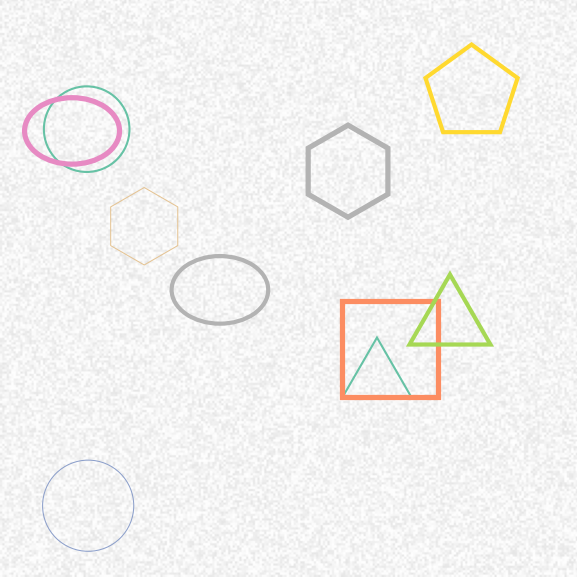[{"shape": "triangle", "thickness": 1, "radius": 0.35, "center": [0.653, 0.345]}, {"shape": "circle", "thickness": 1, "radius": 0.37, "center": [0.15, 0.775]}, {"shape": "square", "thickness": 2.5, "radius": 0.42, "center": [0.676, 0.396]}, {"shape": "circle", "thickness": 0.5, "radius": 0.39, "center": [0.153, 0.123]}, {"shape": "oval", "thickness": 2.5, "radius": 0.41, "center": [0.125, 0.772]}, {"shape": "triangle", "thickness": 2, "radius": 0.4, "center": [0.779, 0.443]}, {"shape": "pentagon", "thickness": 2, "radius": 0.42, "center": [0.817, 0.838]}, {"shape": "hexagon", "thickness": 0.5, "radius": 0.34, "center": [0.25, 0.607]}, {"shape": "hexagon", "thickness": 2.5, "radius": 0.4, "center": [0.603, 0.703]}, {"shape": "oval", "thickness": 2, "radius": 0.42, "center": [0.381, 0.497]}]